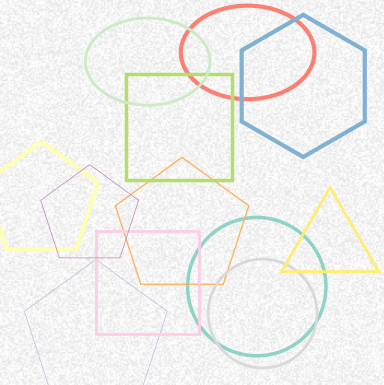[{"shape": "circle", "thickness": 2.5, "radius": 0.9, "center": [0.667, 0.256]}, {"shape": "pentagon", "thickness": 3, "radius": 0.77, "center": [0.108, 0.478]}, {"shape": "pentagon", "thickness": 0.5, "radius": 0.98, "center": [0.249, 0.131]}, {"shape": "oval", "thickness": 3, "radius": 0.87, "center": [0.643, 0.864]}, {"shape": "hexagon", "thickness": 3, "radius": 0.92, "center": [0.788, 0.777]}, {"shape": "pentagon", "thickness": 1, "radius": 0.91, "center": [0.473, 0.409]}, {"shape": "square", "thickness": 2.5, "radius": 0.69, "center": [0.464, 0.671]}, {"shape": "square", "thickness": 2, "radius": 0.67, "center": [0.383, 0.267]}, {"shape": "circle", "thickness": 2, "radius": 0.71, "center": [0.682, 0.186]}, {"shape": "pentagon", "thickness": 0.5, "radius": 0.67, "center": [0.233, 0.438]}, {"shape": "oval", "thickness": 2, "radius": 0.81, "center": [0.384, 0.84]}, {"shape": "triangle", "thickness": 2, "radius": 0.73, "center": [0.858, 0.367]}]